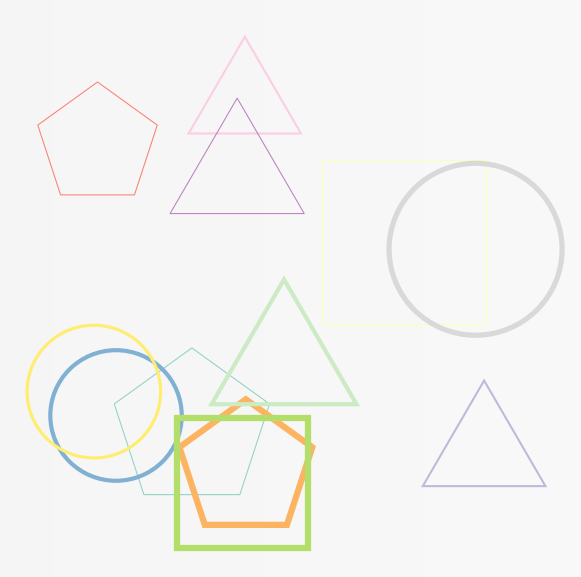[{"shape": "pentagon", "thickness": 0.5, "radius": 0.7, "center": [0.33, 0.256]}, {"shape": "square", "thickness": 0.5, "radius": 0.71, "center": [0.695, 0.58]}, {"shape": "triangle", "thickness": 1, "radius": 0.61, "center": [0.833, 0.218]}, {"shape": "pentagon", "thickness": 0.5, "radius": 0.54, "center": [0.168, 0.749]}, {"shape": "circle", "thickness": 2, "radius": 0.57, "center": [0.2, 0.28]}, {"shape": "pentagon", "thickness": 3, "radius": 0.6, "center": [0.423, 0.188]}, {"shape": "square", "thickness": 3, "radius": 0.56, "center": [0.418, 0.163]}, {"shape": "triangle", "thickness": 1, "radius": 0.56, "center": [0.421, 0.824]}, {"shape": "circle", "thickness": 2.5, "radius": 0.74, "center": [0.818, 0.568]}, {"shape": "triangle", "thickness": 0.5, "radius": 0.67, "center": [0.408, 0.696]}, {"shape": "triangle", "thickness": 2, "radius": 0.72, "center": [0.489, 0.371]}, {"shape": "circle", "thickness": 1.5, "radius": 0.57, "center": [0.161, 0.321]}]